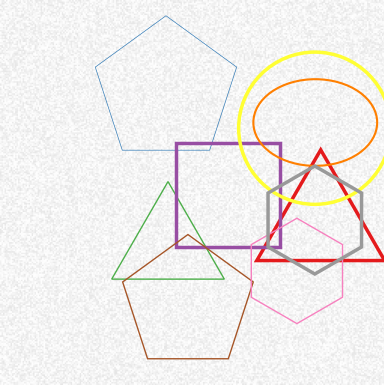[{"shape": "triangle", "thickness": 2.5, "radius": 0.96, "center": [0.833, 0.419]}, {"shape": "pentagon", "thickness": 0.5, "radius": 0.97, "center": [0.431, 0.766]}, {"shape": "triangle", "thickness": 1, "radius": 0.84, "center": [0.436, 0.359]}, {"shape": "square", "thickness": 2.5, "radius": 0.67, "center": [0.591, 0.493]}, {"shape": "oval", "thickness": 1.5, "radius": 0.8, "center": [0.819, 0.682]}, {"shape": "circle", "thickness": 2.5, "radius": 0.99, "center": [0.818, 0.667]}, {"shape": "pentagon", "thickness": 1, "radius": 0.89, "center": [0.488, 0.212]}, {"shape": "hexagon", "thickness": 1, "radius": 0.68, "center": [0.771, 0.296]}, {"shape": "hexagon", "thickness": 2.5, "radius": 0.7, "center": [0.818, 0.429]}]